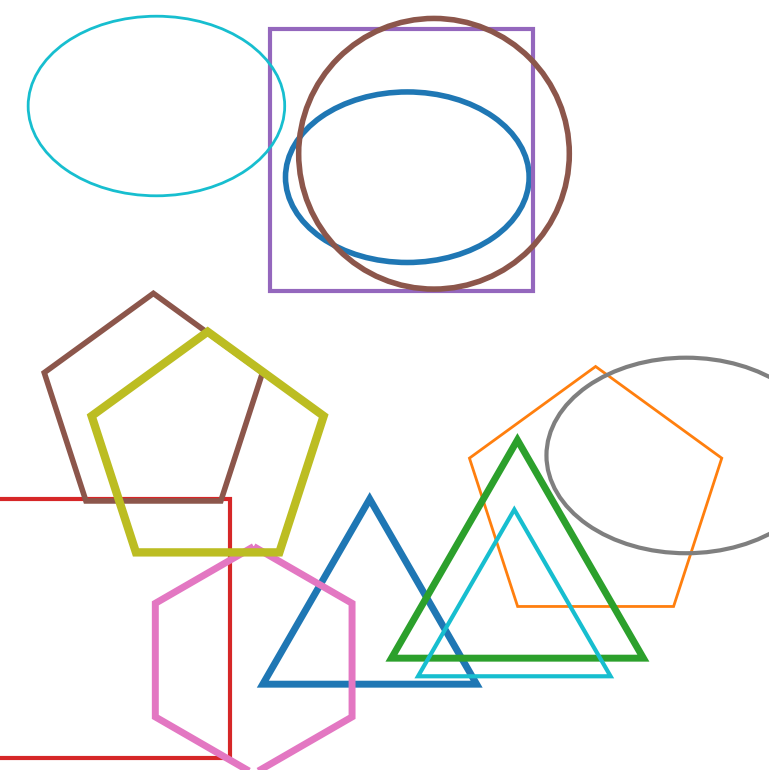[{"shape": "triangle", "thickness": 2.5, "radius": 0.8, "center": [0.48, 0.192]}, {"shape": "oval", "thickness": 2, "radius": 0.79, "center": [0.529, 0.77]}, {"shape": "pentagon", "thickness": 1, "radius": 0.86, "center": [0.774, 0.352]}, {"shape": "triangle", "thickness": 2.5, "radius": 0.94, "center": [0.672, 0.24]}, {"shape": "square", "thickness": 1.5, "radius": 0.84, "center": [0.13, 0.184]}, {"shape": "square", "thickness": 1.5, "radius": 0.85, "center": [0.521, 0.792]}, {"shape": "pentagon", "thickness": 2, "radius": 0.75, "center": [0.199, 0.47]}, {"shape": "circle", "thickness": 2, "radius": 0.88, "center": [0.564, 0.8]}, {"shape": "hexagon", "thickness": 2.5, "radius": 0.74, "center": [0.329, 0.143]}, {"shape": "oval", "thickness": 1.5, "radius": 0.91, "center": [0.891, 0.408]}, {"shape": "pentagon", "thickness": 3, "radius": 0.79, "center": [0.27, 0.411]}, {"shape": "oval", "thickness": 1, "radius": 0.83, "center": [0.203, 0.862]}, {"shape": "triangle", "thickness": 1.5, "radius": 0.72, "center": [0.668, 0.194]}]